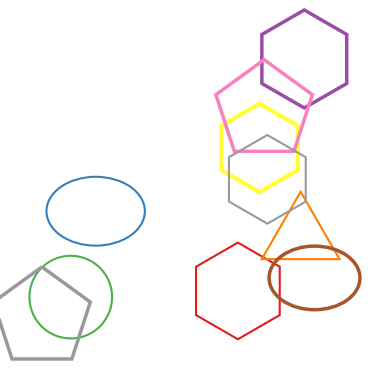[{"shape": "hexagon", "thickness": 1.5, "radius": 0.63, "center": [0.618, 0.244]}, {"shape": "oval", "thickness": 1.5, "radius": 0.64, "center": [0.248, 0.451]}, {"shape": "circle", "thickness": 1.5, "radius": 0.54, "center": [0.184, 0.228]}, {"shape": "hexagon", "thickness": 2.5, "radius": 0.64, "center": [0.79, 0.847]}, {"shape": "triangle", "thickness": 1.5, "radius": 0.58, "center": [0.781, 0.385]}, {"shape": "hexagon", "thickness": 3, "radius": 0.57, "center": [0.674, 0.616]}, {"shape": "oval", "thickness": 2.5, "radius": 0.59, "center": [0.817, 0.278]}, {"shape": "pentagon", "thickness": 2.5, "radius": 0.66, "center": [0.686, 0.713]}, {"shape": "hexagon", "thickness": 1.5, "radius": 0.58, "center": [0.694, 0.534]}, {"shape": "pentagon", "thickness": 2.5, "radius": 0.66, "center": [0.109, 0.175]}]